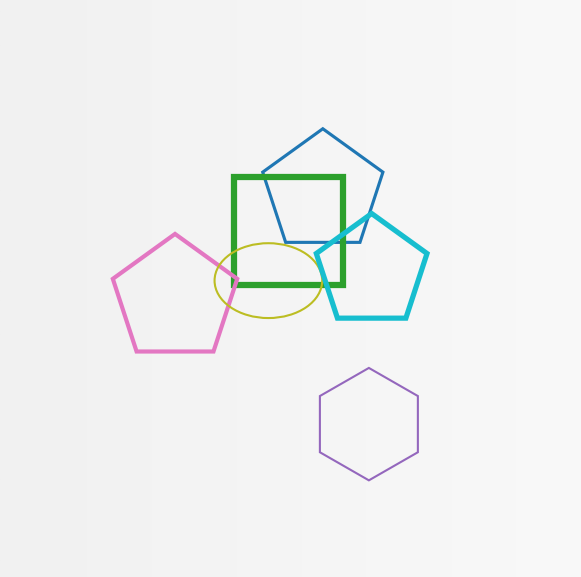[{"shape": "pentagon", "thickness": 1.5, "radius": 0.54, "center": [0.555, 0.667]}, {"shape": "square", "thickness": 3, "radius": 0.47, "center": [0.496, 0.599]}, {"shape": "hexagon", "thickness": 1, "radius": 0.49, "center": [0.635, 0.265]}, {"shape": "pentagon", "thickness": 2, "radius": 0.56, "center": [0.301, 0.482]}, {"shape": "oval", "thickness": 1, "radius": 0.46, "center": [0.462, 0.513]}, {"shape": "pentagon", "thickness": 2.5, "radius": 0.5, "center": [0.639, 0.529]}]